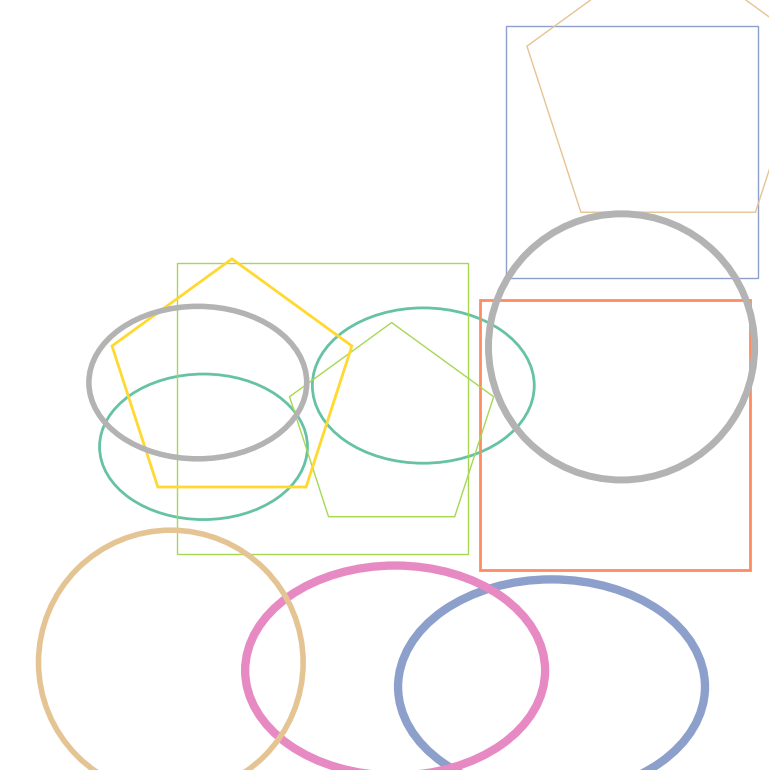[{"shape": "oval", "thickness": 1, "radius": 0.72, "center": [0.55, 0.499]}, {"shape": "oval", "thickness": 1, "radius": 0.67, "center": [0.264, 0.42]}, {"shape": "square", "thickness": 1, "radius": 0.88, "center": [0.799, 0.435]}, {"shape": "oval", "thickness": 3, "radius": 1.0, "center": [0.716, 0.108]}, {"shape": "square", "thickness": 0.5, "radius": 0.82, "center": [0.821, 0.803]}, {"shape": "oval", "thickness": 3, "radius": 0.97, "center": [0.513, 0.129]}, {"shape": "pentagon", "thickness": 0.5, "radius": 0.7, "center": [0.509, 0.442]}, {"shape": "square", "thickness": 0.5, "radius": 0.95, "center": [0.419, 0.469]}, {"shape": "pentagon", "thickness": 1, "radius": 0.82, "center": [0.301, 0.5]}, {"shape": "pentagon", "thickness": 0.5, "radius": 0.96, "center": [0.868, 0.88]}, {"shape": "circle", "thickness": 2, "radius": 0.86, "center": [0.222, 0.14]}, {"shape": "oval", "thickness": 2, "radius": 0.71, "center": [0.257, 0.503]}, {"shape": "circle", "thickness": 2.5, "radius": 0.86, "center": [0.807, 0.549]}]